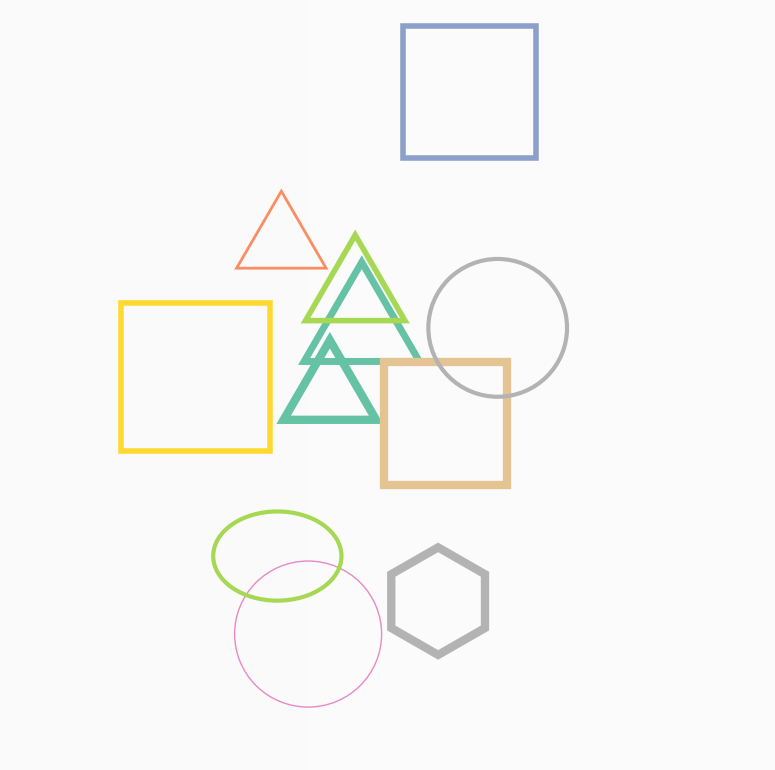[{"shape": "triangle", "thickness": 3, "radius": 0.34, "center": [0.426, 0.489]}, {"shape": "triangle", "thickness": 2.5, "radius": 0.43, "center": [0.467, 0.574]}, {"shape": "triangle", "thickness": 1, "radius": 0.33, "center": [0.363, 0.685]}, {"shape": "square", "thickness": 2, "radius": 0.43, "center": [0.606, 0.881]}, {"shape": "circle", "thickness": 0.5, "radius": 0.47, "center": [0.398, 0.177]}, {"shape": "oval", "thickness": 1.5, "radius": 0.41, "center": [0.358, 0.278]}, {"shape": "triangle", "thickness": 2, "radius": 0.37, "center": [0.458, 0.621]}, {"shape": "square", "thickness": 2, "radius": 0.48, "center": [0.252, 0.51]}, {"shape": "square", "thickness": 3, "radius": 0.4, "center": [0.575, 0.45]}, {"shape": "circle", "thickness": 1.5, "radius": 0.45, "center": [0.642, 0.574]}, {"shape": "hexagon", "thickness": 3, "radius": 0.35, "center": [0.565, 0.219]}]